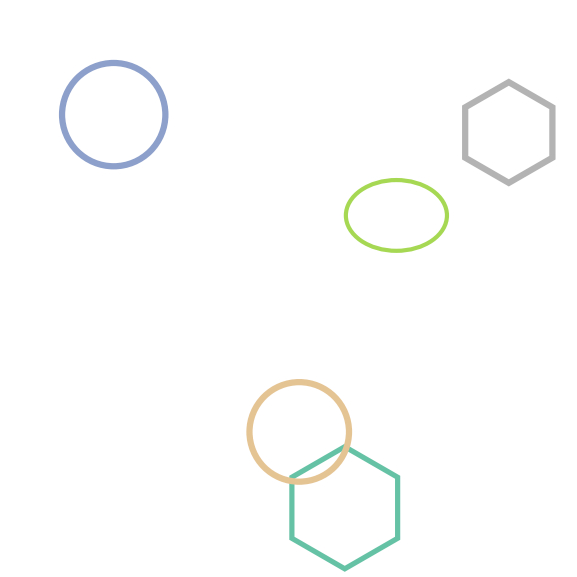[{"shape": "hexagon", "thickness": 2.5, "radius": 0.53, "center": [0.597, 0.12]}, {"shape": "circle", "thickness": 3, "radius": 0.45, "center": [0.197, 0.801]}, {"shape": "oval", "thickness": 2, "radius": 0.44, "center": [0.686, 0.626]}, {"shape": "circle", "thickness": 3, "radius": 0.43, "center": [0.518, 0.251]}, {"shape": "hexagon", "thickness": 3, "radius": 0.44, "center": [0.881, 0.77]}]